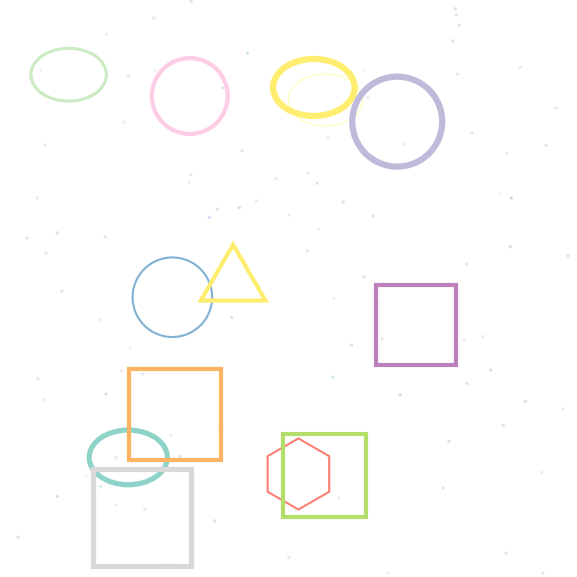[{"shape": "oval", "thickness": 2.5, "radius": 0.34, "center": [0.222, 0.207]}, {"shape": "oval", "thickness": 0.5, "radius": 0.32, "center": [0.564, 0.826]}, {"shape": "circle", "thickness": 3, "radius": 0.39, "center": [0.688, 0.789]}, {"shape": "hexagon", "thickness": 1, "radius": 0.31, "center": [0.517, 0.178]}, {"shape": "circle", "thickness": 1, "radius": 0.34, "center": [0.298, 0.484]}, {"shape": "square", "thickness": 2, "radius": 0.4, "center": [0.304, 0.282]}, {"shape": "square", "thickness": 2, "radius": 0.36, "center": [0.561, 0.175]}, {"shape": "circle", "thickness": 2, "radius": 0.33, "center": [0.329, 0.833]}, {"shape": "square", "thickness": 2.5, "radius": 0.42, "center": [0.246, 0.103]}, {"shape": "square", "thickness": 2, "radius": 0.35, "center": [0.721, 0.437]}, {"shape": "oval", "thickness": 1.5, "radius": 0.33, "center": [0.119, 0.87]}, {"shape": "triangle", "thickness": 2, "radius": 0.32, "center": [0.404, 0.511]}, {"shape": "oval", "thickness": 3, "radius": 0.35, "center": [0.543, 0.848]}]